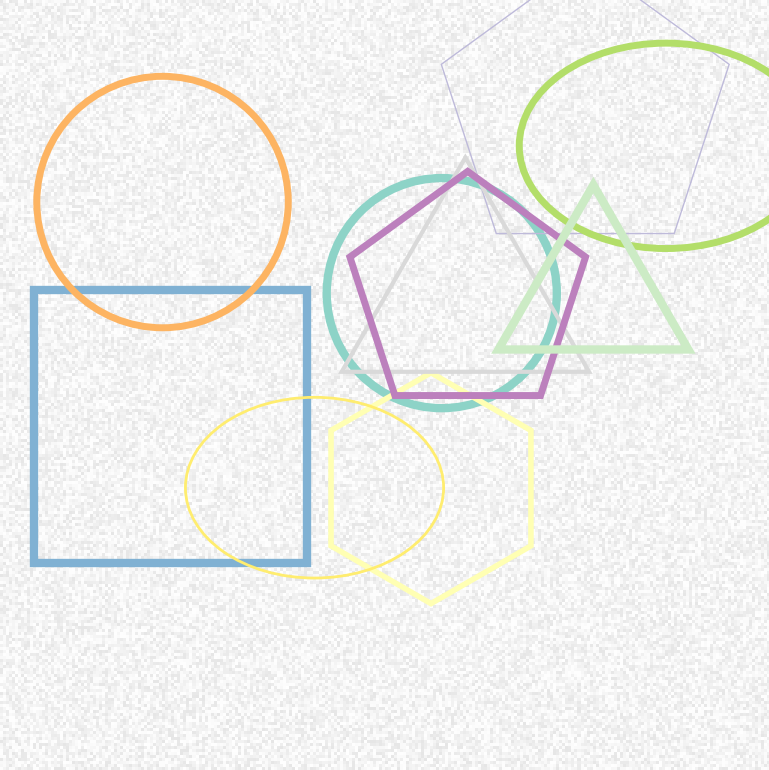[{"shape": "circle", "thickness": 3, "radius": 0.75, "center": [0.574, 0.619]}, {"shape": "hexagon", "thickness": 2, "radius": 0.75, "center": [0.56, 0.366]}, {"shape": "pentagon", "thickness": 0.5, "radius": 0.98, "center": [0.76, 0.856]}, {"shape": "square", "thickness": 3, "radius": 0.89, "center": [0.221, 0.446]}, {"shape": "circle", "thickness": 2.5, "radius": 0.82, "center": [0.211, 0.738]}, {"shape": "oval", "thickness": 2.5, "radius": 0.95, "center": [0.865, 0.811]}, {"shape": "triangle", "thickness": 1.5, "radius": 0.93, "center": [0.604, 0.61]}, {"shape": "pentagon", "thickness": 2.5, "radius": 0.8, "center": [0.607, 0.616]}, {"shape": "triangle", "thickness": 3, "radius": 0.71, "center": [0.771, 0.617]}, {"shape": "oval", "thickness": 1, "radius": 0.84, "center": [0.408, 0.367]}]